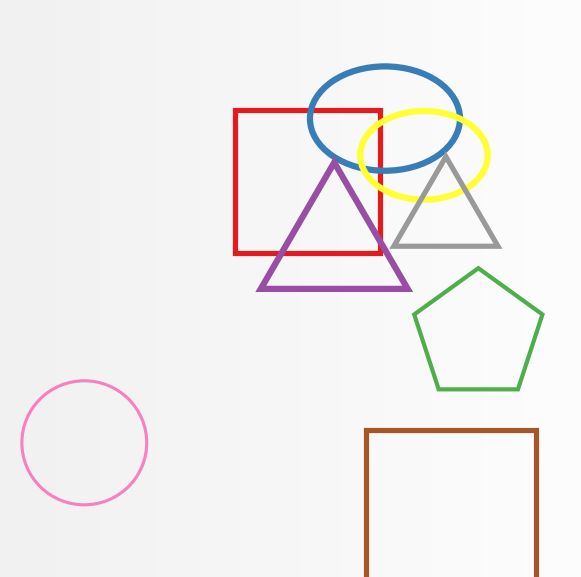[{"shape": "square", "thickness": 2.5, "radius": 0.62, "center": [0.529, 0.685]}, {"shape": "oval", "thickness": 3, "radius": 0.65, "center": [0.662, 0.794]}, {"shape": "pentagon", "thickness": 2, "radius": 0.58, "center": [0.823, 0.419]}, {"shape": "triangle", "thickness": 3, "radius": 0.73, "center": [0.575, 0.572]}, {"shape": "oval", "thickness": 3, "radius": 0.55, "center": [0.729, 0.73]}, {"shape": "square", "thickness": 2.5, "radius": 0.73, "center": [0.776, 0.108]}, {"shape": "circle", "thickness": 1.5, "radius": 0.54, "center": [0.145, 0.232]}, {"shape": "triangle", "thickness": 2.5, "radius": 0.52, "center": [0.767, 0.624]}]